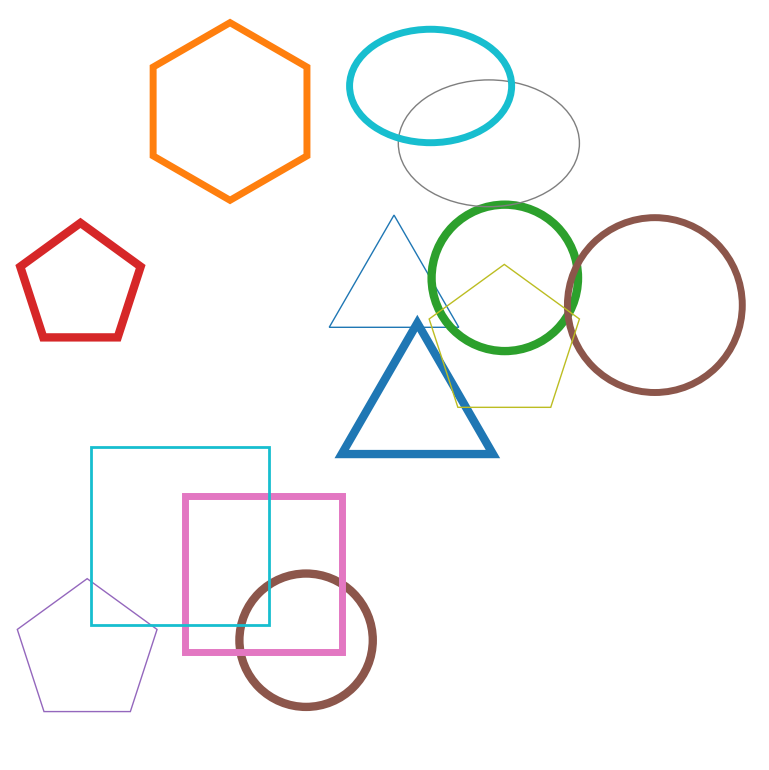[{"shape": "triangle", "thickness": 3, "radius": 0.57, "center": [0.542, 0.467]}, {"shape": "triangle", "thickness": 0.5, "radius": 0.49, "center": [0.512, 0.624]}, {"shape": "hexagon", "thickness": 2.5, "radius": 0.58, "center": [0.299, 0.855]}, {"shape": "circle", "thickness": 3, "radius": 0.48, "center": [0.656, 0.639]}, {"shape": "pentagon", "thickness": 3, "radius": 0.41, "center": [0.105, 0.628]}, {"shape": "pentagon", "thickness": 0.5, "radius": 0.48, "center": [0.113, 0.153]}, {"shape": "circle", "thickness": 3, "radius": 0.43, "center": [0.398, 0.169]}, {"shape": "circle", "thickness": 2.5, "radius": 0.57, "center": [0.85, 0.604]}, {"shape": "square", "thickness": 2.5, "radius": 0.51, "center": [0.342, 0.254]}, {"shape": "oval", "thickness": 0.5, "radius": 0.59, "center": [0.635, 0.814]}, {"shape": "pentagon", "thickness": 0.5, "radius": 0.51, "center": [0.655, 0.554]}, {"shape": "oval", "thickness": 2.5, "radius": 0.53, "center": [0.559, 0.888]}, {"shape": "square", "thickness": 1, "radius": 0.58, "center": [0.234, 0.304]}]